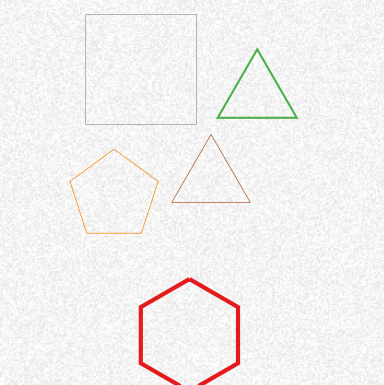[{"shape": "hexagon", "thickness": 3, "radius": 0.73, "center": [0.492, 0.129]}, {"shape": "triangle", "thickness": 1.5, "radius": 0.59, "center": [0.668, 0.753]}, {"shape": "pentagon", "thickness": 0.5, "radius": 0.6, "center": [0.296, 0.492]}, {"shape": "triangle", "thickness": 0.5, "radius": 0.59, "center": [0.548, 0.533]}, {"shape": "square", "thickness": 0.5, "radius": 0.72, "center": [0.366, 0.821]}]